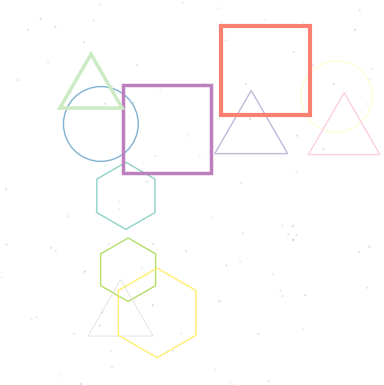[{"shape": "hexagon", "thickness": 1, "radius": 0.44, "center": [0.327, 0.491]}, {"shape": "circle", "thickness": 0.5, "radius": 0.46, "center": [0.874, 0.749]}, {"shape": "triangle", "thickness": 1, "radius": 0.55, "center": [0.653, 0.656]}, {"shape": "square", "thickness": 3, "radius": 0.58, "center": [0.69, 0.817]}, {"shape": "circle", "thickness": 1, "radius": 0.49, "center": [0.262, 0.678]}, {"shape": "hexagon", "thickness": 1, "radius": 0.41, "center": [0.333, 0.299]}, {"shape": "triangle", "thickness": 1, "radius": 0.54, "center": [0.894, 0.652]}, {"shape": "triangle", "thickness": 0.5, "radius": 0.49, "center": [0.313, 0.176]}, {"shape": "square", "thickness": 2.5, "radius": 0.57, "center": [0.434, 0.665]}, {"shape": "triangle", "thickness": 2.5, "radius": 0.47, "center": [0.236, 0.766]}, {"shape": "hexagon", "thickness": 1, "radius": 0.58, "center": [0.408, 0.187]}]